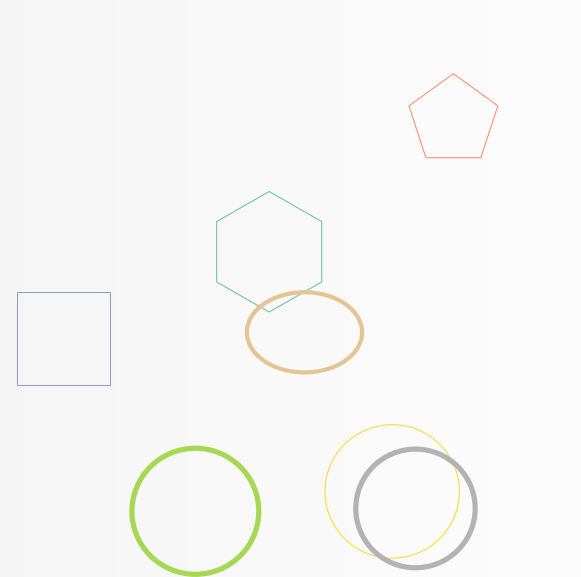[{"shape": "hexagon", "thickness": 0.5, "radius": 0.52, "center": [0.463, 0.563]}, {"shape": "pentagon", "thickness": 0.5, "radius": 0.4, "center": [0.78, 0.791]}, {"shape": "square", "thickness": 0.5, "radius": 0.4, "center": [0.109, 0.413]}, {"shape": "circle", "thickness": 2.5, "radius": 0.55, "center": [0.336, 0.114]}, {"shape": "circle", "thickness": 0.5, "radius": 0.58, "center": [0.675, 0.148]}, {"shape": "oval", "thickness": 2, "radius": 0.5, "center": [0.524, 0.424]}, {"shape": "circle", "thickness": 2.5, "radius": 0.51, "center": [0.715, 0.119]}]